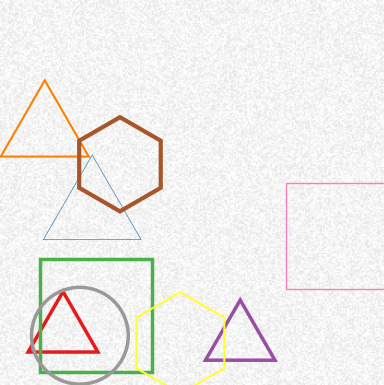[{"shape": "triangle", "thickness": 2.5, "radius": 0.52, "center": [0.164, 0.138]}, {"shape": "triangle", "thickness": 0.5, "radius": 0.73, "center": [0.24, 0.451]}, {"shape": "square", "thickness": 2.5, "radius": 0.73, "center": [0.249, 0.18]}, {"shape": "triangle", "thickness": 2.5, "radius": 0.52, "center": [0.624, 0.117]}, {"shape": "triangle", "thickness": 1.5, "radius": 0.66, "center": [0.116, 0.659]}, {"shape": "hexagon", "thickness": 1.5, "radius": 0.66, "center": [0.468, 0.109]}, {"shape": "hexagon", "thickness": 3, "radius": 0.61, "center": [0.312, 0.573]}, {"shape": "square", "thickness": 1, "radius": 0.69, "center": [0.88, 0.387]}, {"shape": "circle", "thickness": 2.5, "radius": 0.63, "center": [0.208, 0.128]}]